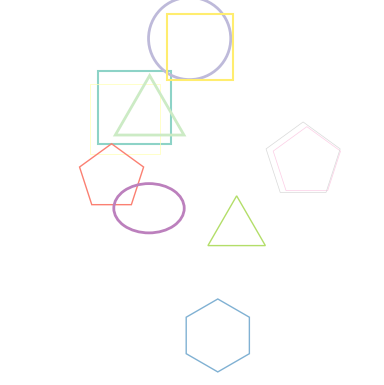[{"shape": "square", "thickness": 1.5, "radius": 0.47, "center": [0.349, 0.721]}, {"shape": "square", "thickness": 0.5, "radius": 0.46, "center": [0.325, 0.691]}, {"shape": "circle", "thickness": 2, "radius": 0.53, "center": [0.493, 0.9]}, {"shape": "pentagon", "thickness": 1, "radius": 0.44, "center": [0.29, 0.539]}, {"shape": "hexagon", "thickness": 1, "radius": 0.47, "center": [0.566, 0.129]}, {"shape": "triangle", "thickness": 1, "radius": 0.43, "center": [0.615, 0.405]}, {"shape": "pentagon", "thickness": 0.5, "radius": 0.46, "center": [0.797, 0.579]}, {"shape": "pentagon", "thickness": 0.5, "radius": 0.51, "center": [0.787, 0.582]}, {"shape": "oval", "thickness": 2, "radius": 0.46, "center": [0.387, 0.459]}, {"shape": "triangle", "thickness": 2, "radius": 0.51, "center": [0.389, 0.701]}, {"shape": "square", "thickness": 1.5, "radius": 0.43, "center": [0.519, 0.877]}]